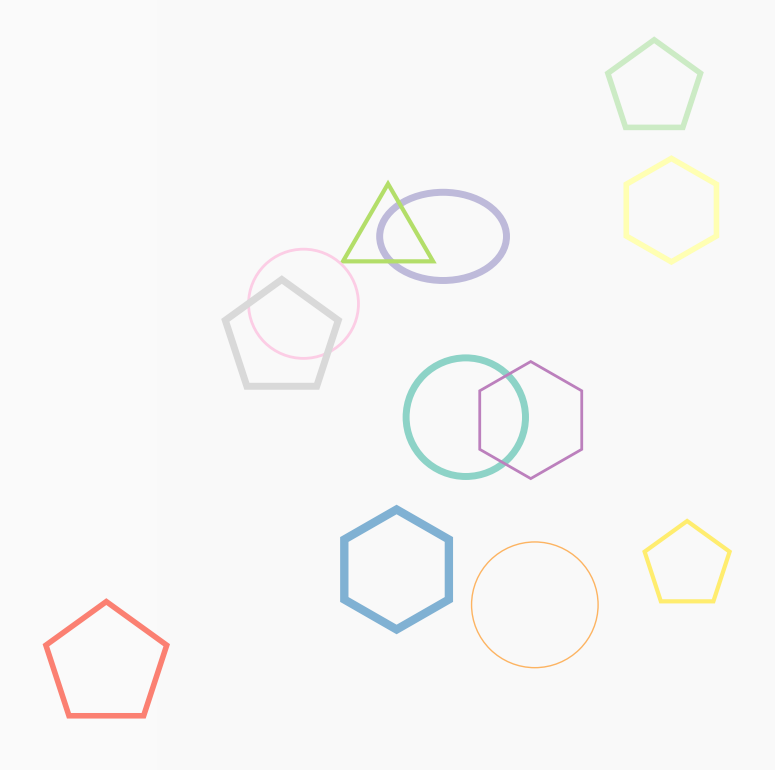[{"shape": "circle", "thickness": 2.5, "radius": 0.39, "center": [0.601, 0.458]}, {"shape": "hexagon", "thickness": 2, "radius": 0.34, "center": [0.866, 0.727]}, {"shape": "oval", "thickness": 2.5, "radius": 0.41, "center": [0.572, 0.693]}, {"shape": "pentagon", "thickness": 2, "radius": 0.41, "center": [0.137, 0.137]}, {"shape": "hexagon", "thickness": 3, "radius": 0.39, "center": [0.512, 0.26]}, {"shape": "circle", "thickness": 0.5, "radius": 0.41, "center": [0.69, 0.215]}, {"shape": "triangle", "thickness": 1.5, "radius": 0.34, "center": [0.501, 0.694]}, {"shape": "circle", "thickness": 1, "radius": 0.35, "center": [0.392, 0.605]}, {"shape": "pentagon", "thickness": 2.5, "radius": 0.38, "center": [0.364, 0.56]}, {"shape": "hexagon", "thickness": 1, "radius": 0.38, "center": [0.685, 0.454]}, {"shape": "pentagon", "thickness": 2, "radius": 0.31, "center": [0.844, 0.885]}, {"shape": "pentagon", "thickness": 1.5, "radius": 0.29, "center": [0.887, 0.266]}]